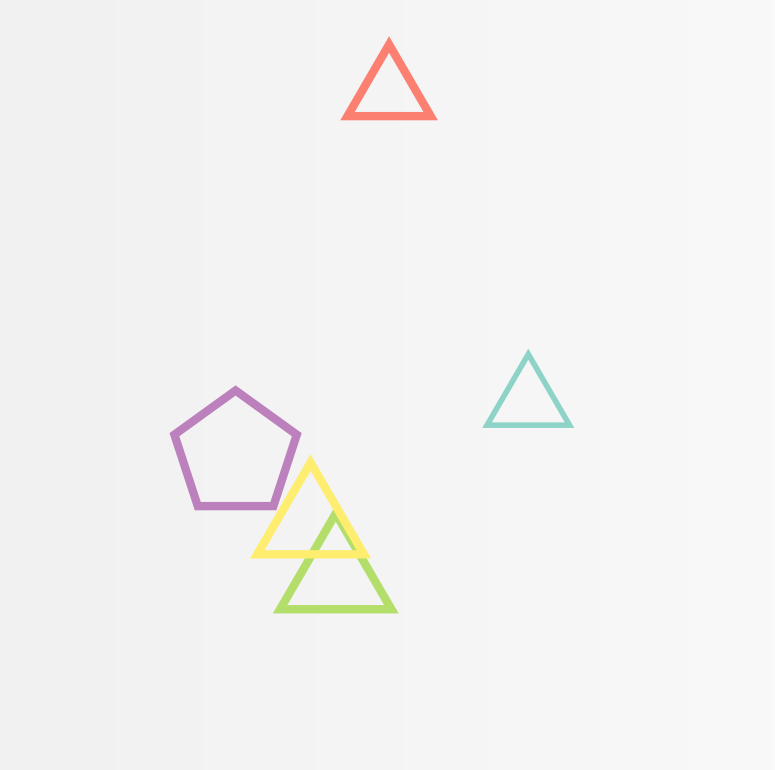[{"shape": "triangle", "thickness": 2, "radius": 0.31, "center": [0.682, 0.479]}, {"shape": "triangle", "thickness": 3, "radius": 0.31, "center": [0.502, 0.88]}, {"shape": "triangle", "thickness": 3, "radius": 0.41, "center": [0.433, 0.25]}, {"shape": "pentagon", "thickness": 3, "radius": 0.42, "center": [0.304, 0.41]}, {"shape": "triangle", "thickness": 3, "radius": 0.4, "center": [0.401, 0.32]}]